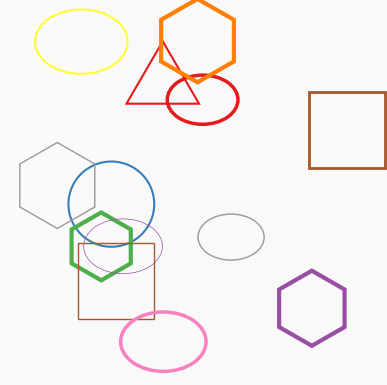[{"shape": "triangle", "thickness": 1.5, "radius": 0.54, "center": [0.42, 0.785]}, {"shape": "oval", "thickness": 2.5, "radius": 0.46, "center": [0.523, 0.741]}, {"shape": "circle", "thickness": 1.5, "radius": 0.55, "center": [0.287, 0.47]}, {"shape": "hexagon", "thickness": 3, "radius": 0.44, "center": [0.261, 0.36]}, {"shape": "hexagon", "thickness": 3, "radius": 0.49, "center": [0.805, 0.199]}, {"shape": "oval", "thickness": 0.5, "radius": 0.51, "center": [0.318, 0.36]}, {"shape": "hexagon", "thickness": 3, "radius": 0.54, "center": [0.51, 0.894]}, {"shape": "oval", "thickness": 1.5, "radius": 0.6, "center": [0.21, 0.892]}, {"shape": "square", "thickness": 2, "radius": 0.49, "center": [0.896, 0.662]}, {"shape": "square", "thickness": 1, "radius": 0.49, "center": [0.299, 0.269]}, {"shape": "oval", "thickness": 2.5, "radius": 0.55, "center": [0.422, 0.113]}, {"shape": "oval", "thickness": 1, "radius": 0.43, "center": [0.596, 0.384]}, {"shape": "hexagon", "thickness": 1, "radius": 0.56, "center": [0.148, 0.518]}]